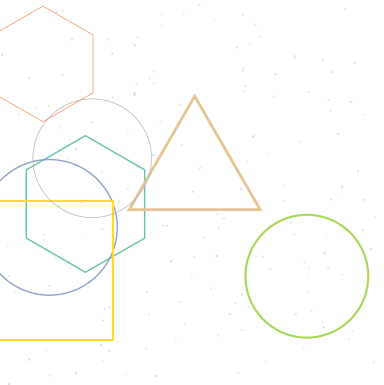[{"shape": "hexagon", "thickness": 1, "radius": 0.89, "center": [0.222, 0.47]}, {"shape": "hexagon", "thickness": 0.5, "radius": 0.75, "center": [0.111, 0.834]}, {"shape": "circle", "thickness": 1, "radius": 0.88, "center": [0.128, 0.409]}, {"shape": "circle", "thickness": 1.5, "radius": 0.8, "center": [0.797, 0.283]}, {"shape": "square", "thickness": 1.5, "radius": 0.9, "center": [0.114, 0.297]}, {"shape": "triangle", "thickness": 2, "radius": 0.98, "center": [0.506, 0.554]}, {"shape": "circle", "thickness": 0.5, "radius": 0.77, "center": [0.24, 0.589]}]